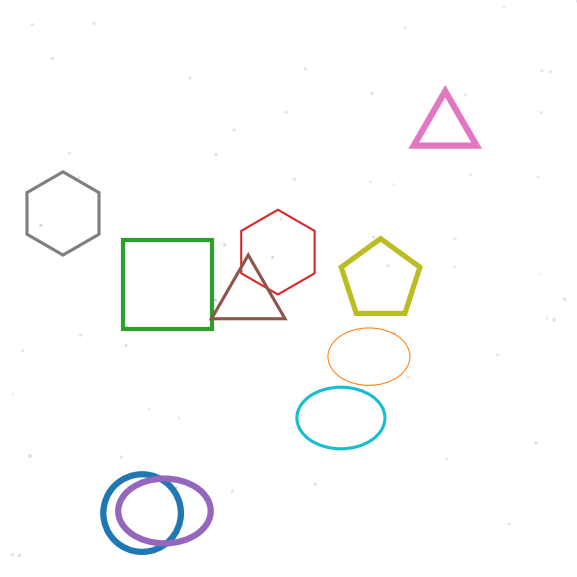[{"shape": "circle", "thickness": 3, "radius": 0.34, "center": [0.246, 0.111]}, {"shape": "oval", "thickness": 0.5, "radius": 0.35, "center": [0.639, 0.382]}, {"shape": "square", "thickness": 2, "radius": 0.39, "center": [0.29, 0.507]}, {"shape": "hexagon", "thickness": 1, "radius": 0.37, "center": [0.481, 0.563]}, {"shape": "oval", "thickness": 3, "radius": 0.4, "center": [0.285, 0.114]}, {"shape": "triangle", "thickness": 1.5, "radius": 0.37, "center": [0.43, 0.484]}, {"shape": "triangle", "thickness": 3, "radius": 0.31, "center": [0.771, 0.778]}, {"shape": "hexagon", "thickness": 1.5, "radius": 0.36, "center": [0.109, 0.63]}, {"shape": "pentagon", "thickness": 2.5, "radius": 0.36, "center": [0.659, 0.514]}, {"shape": "oval", "thickness": 1.5, "radius": 0.38, "center": [0.59, 0.275]}]